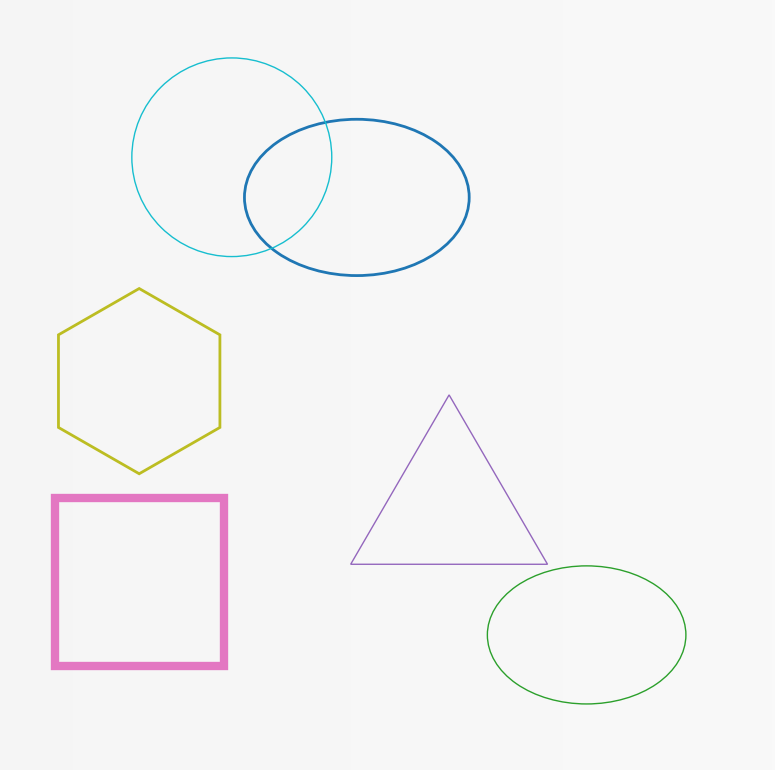[{"shape": "oval", "thickness": 1, "radius": 0.72, "center": [0.46, 0.744]}, {"shape": "oval", "thickness": 0.5, "radius": 0.64, "center": [0.757, 0.175]}, {"shape": "triangle", "thickness": 0.5, "radius": 0.73, "center": [0.579, 0.34]}, {"shape": "square", "thickness": 3, "radius": 0.55, "center": [0.18, 0.244]}, {"shape": "hexagon", "thickness": 1, "radius": 0.6, "center": [0.18, 0.505]}, {"shape": "circle", "thickness": 0.5, "radius": 0.64, "center": [0.299, 0.796]}]